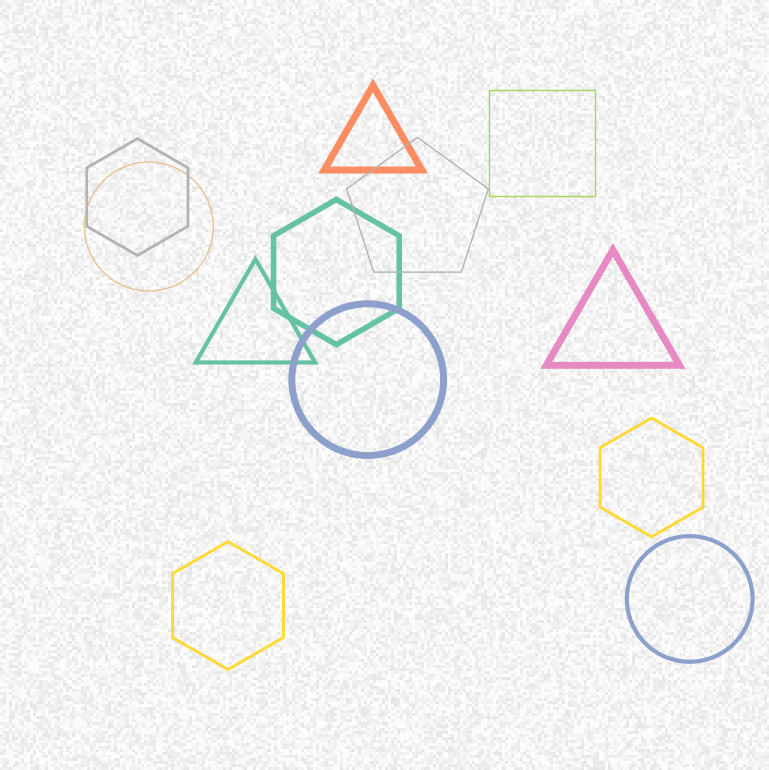[{"shape": "triangle", "thickness": 1.5, "radius": 0.45, "center": [0.332, 0.574]}, {"shape": "hexagon", "thickness": 2, "radius": 0.47, "center": [0.437, 0.647]}, {"shape": "triangle", "thickness": 2.5, "radius": 0.37, "center": [0.484, 0.816]}, {"shape": "circle", "thickness": 2.5, "radius": 0.49, "center": [0.478, 0.507]}, {"shape": "circle", "thickness": 1.5, "radius": 0.41, "center": [0.896, 0.222]}, {"shape": "triangle", "thickness": 2.5, "radius": 0.5, "center": [0.796, 0.576]}, {"shape": "square", "thickness": 0.5, "radius": 0.35, "center": [0.704, 0.814]}, {"shape": "hexagon", "thickness": 1, "radius": 0.42, "center": [0.296, 0.214]}, {"shape": "hexagon", "thickness": 1, "radius": 0.39, "center": [0.846, 0.38]}, {"shape": "circle", "thickness": 0.5, "radius": 0.42, "center": [0.193, 0.706]}, {"shape": "pentagon", "thickness": 0.5, "radius": 0.48, "center": [0.542, 0.725]}, {"shape": "hexagon", "thickness": 1, "radius": 0.38, "center": [0.178, 0.744]}]